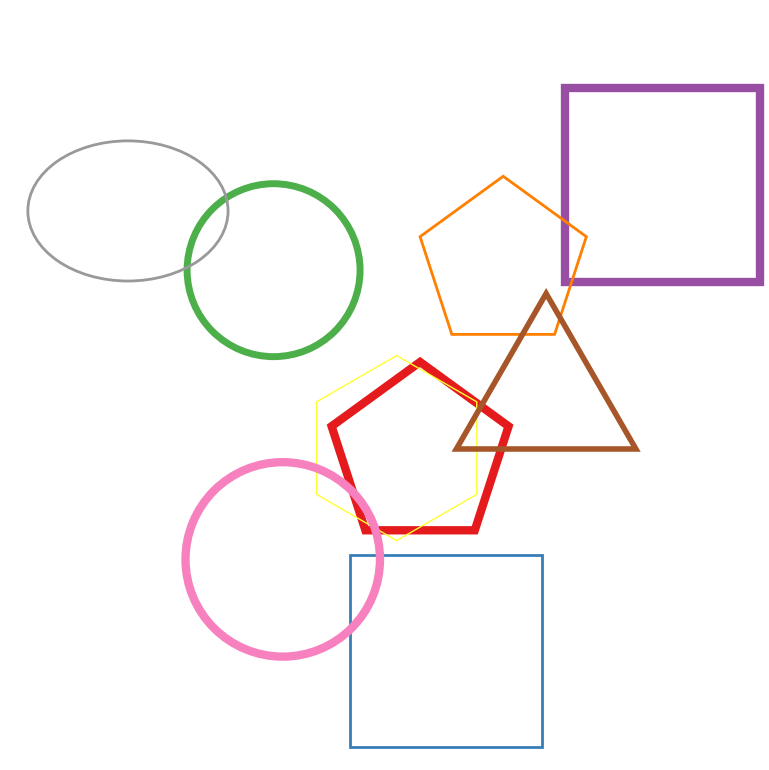[{"shape": "pentagon", "thickness": 3, "radius": 0.6, "center": [0.546, 0.409]}, {"shape": "square", "thickness": 1, "radius": 0.62, "center": [0.58, 0.155]}, {"shape": "circle", "thickness": 2.5, "radius": 0.56, "center": [0.355, 0.649]}, {"shape": "square", "thickness": 3, "radius": 0.63, "center": [0.861, 0.76]}, {"shape": "pentagon", "thickness": 1, "radius": 0.57, "center": [0.654, 0.658]}, {"shape": "hexagon", "thickness": 0.5, "radius": 0.6, "center": [0.515, 0.418]}, {"shape": "triangle", "thickness": 2, "radius": 0.67, "center": [0.709, 0.484]}, {"shape": "circle", "thickness": 3, "radius": 0.63, "center": [0.367, 0.274]}, {"shape": "oval", "thickness": 1, "radius": 0.65, "center": [0.166, 0.726]}]